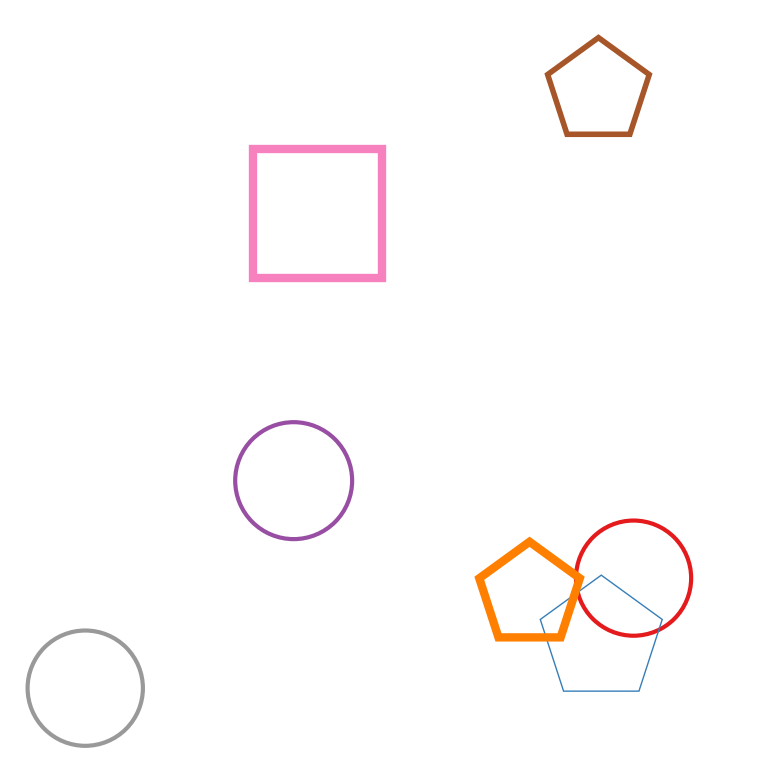[{"shape": "circle", "thickness": 1.5, "radius": 0.37, "center": [0.823, 0.249]}, {"shape": "pentagon", "thickness": 0.5, "radius": 0.42, "center": [0.781, 0.17]}, {"shape": "circle", "thickness": 1.5, "radius": 0.38, "center": [0.381, 0.376]}, {"shape": "pentagon", "thickness": 3, "radius": 0.34, "center": [0.688, 0.228]}, {"shape": "pentagon", "thickness": 2, "radius": 0.35, "center": [0.777, 0.882]}, {"shape": "square", "thickness": 3, "radius": 0.42, "center": [0.413, 0.723]}, {"shape": "circle", "thickness": 1.5, "radius": 0.37, "center": [0.111, 0.106]}]